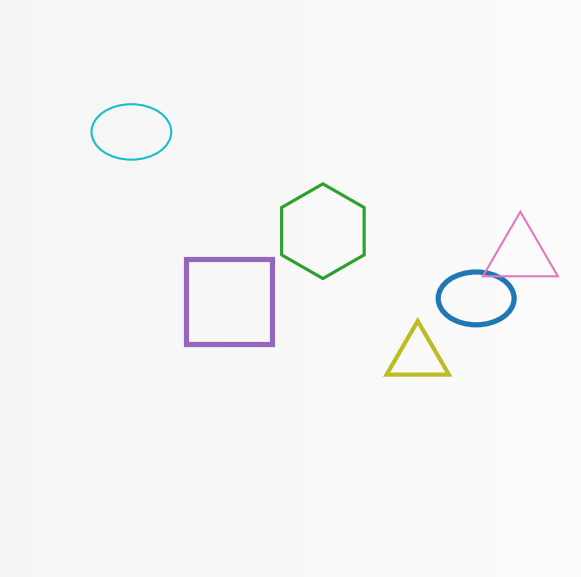[{"shape": "oval", "thickness": 2.5, "radius": 0.33, "center": [0.819, 0.482]}, {"shape": "hexagon", "thickness": 1.5, "radius": 0.41, "center": [0.556, 0.599]}, {"shape": "square", "thickness": 2.5, "radius": 0.37, "center": [0.394, 0.477]}, {"shape": "triangle", "thickness": 1, "radius": 0.37, "center": [0.895, 0.558]}, {"shape": "triangle", "thickness": 2, "radius": 0.31, "center": [0.719, 0.381]}, {"shape": "oval", "thickness": 1, "radius": 0.34, "center": [0.226, 0.771]}]